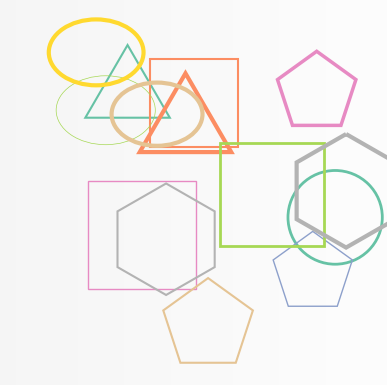[{"shape": "triangle", "thickness": 1.5, "radius": 0.63, "center": [0.329, 0.757]}, {"shape": "circle", "thickness": 2, "radius": 0.61, "center": [0.865, 0.435]}, {"shape": "triangle", "thickness": 3, "radius": 0.68, "center": [0.479, 0.673]}, {"shape": "square", "thickness": 1.5, "radius": 0.57, "center": [0.5, 0.732]}, {"shape": "pentagon", "thickness": 1, "radius": 0.54, "center": [0.807, 0.292]}, {"shape": "pentagon", "thickness": 2.5, "radius": 0.53, "center": [0.817, 0.76]}, {"shape": "square", "thickness": 1, "radius": 0.7, "center": [0.367, 0.39]}, {"shape": "square", "thickness": 2, "radius": 0.67, "center": [0.702, 0.494]}, {"shape": "oval", "thickness": 0.5, "radius": 0.64, "center": [0.273, 0.714]}, {"shape": "oval", "thickness": 3, "radius": 0.61, "center": [0.248, 0.864]}, {"shape": "oval", "thickness": 3, "radius": 0.59, "center": [0.405, 0.703]}, {"shape": "pentagon", "thickness": 1.5, "radius": 0.61, "center": [0.537, 0.156]}, {"shape": "hexagon", "thickness": 1.5, "radius": 0.72, "center": [0.429, 0.379]}, {"shape": "hexagon", "thickness": 3, "radius": 0.74, "center": [0.893, 0.504]}]